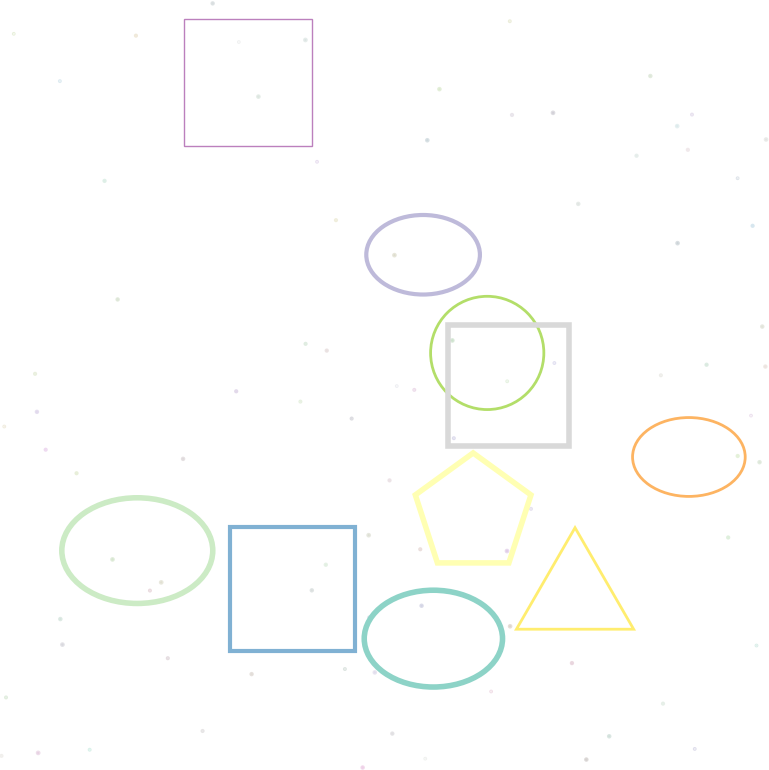[{"shape": "oval", "thickness": 2, "radius": 0.45, "center": [0.563, 0.171]}, {"shape": "pentagon", "thickness": 2, "radius": 0.39, "center": [0.614, 0.333]}, {"shape": "oval", "thickness": 1.5, "radius": 0.37, "center": [0.549, 0.669]}, {"shape": "square", "thickness": 1.5, "radius": 0.4, "center": [0.38, 0.235]}, {"shape": "oval", "thickness": 1, "radius": 0.37, "center": [0.895, 0.407]}, {"shape": "circle", "thickness": 1, "radius": 0.37, "center": [0.633, 0.542]}, {"shape": "square", "thickness": 2, "radius": 0.39, "center": [0.66, 0.5]}, {"shape": "square", "thickness": 0.5, "radius": 0.41, "center": [0.322, 0.893]}, {"shape": "oval", "thickness": 2, "radius": 0.49, "center": [0.178, 0.285]}, {"shape": "triangle", "thickness": 1, "radius": 0.44, "center": [0.747, 0.227]}]